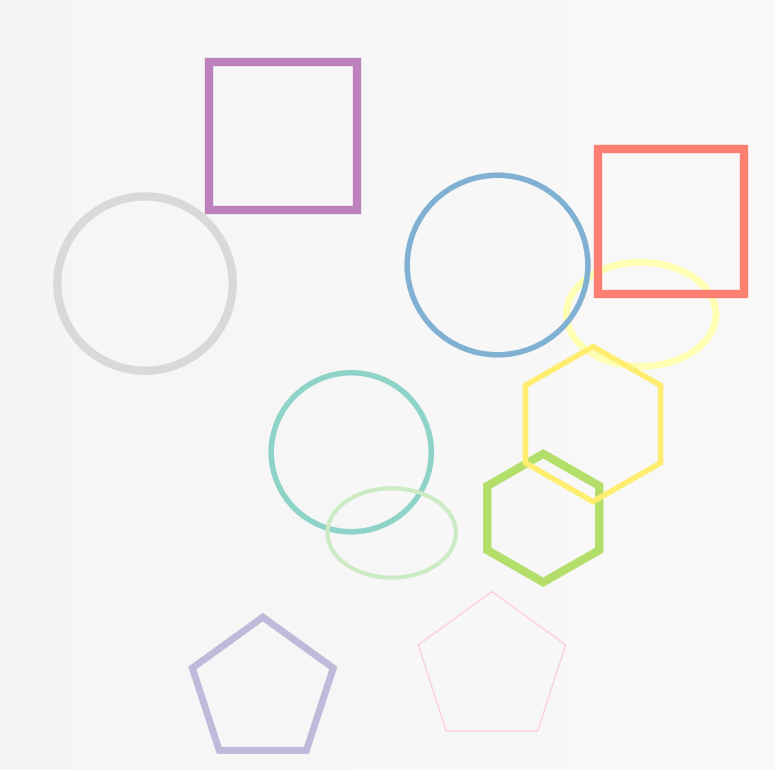[{"shape": "circle", "thickness": 2, "radius": 0.52, "center": [0.453, 0.413]}, {"shape": "oval", "thickness": 2.5, "radius": 0.48, "center": [0.827, 0.592]}, {"shape": "pentagon", "thickness": 2.5, "radius": 0.48, "center": [0.339, 0.103]}, {"shape": "square", "thickness": 3, "radius": 0.47, "center": [0.866, 0.713]}, {"shape": "circle", "thickness": 2, "radius": 0.58, "center": [0.642, 0.656]}, {"shape": "hexagon", "thickness": 3, "radius": 0.42, "center": [0.701, 0.327]}, {"shape": "pentagon", "thickness": 0.5, "radius": 0.5, "center": [0.635, 0.132]}, {"shape": "circle", "thickness": 3, "radius": 0.57, "center": [0.187, 0.632]}, {"shape": "square", "thickness": 3, "radius": 0.48, "center": [0.365, 0.823]}, {"shape": "oval", "thickness": 1.5, "radius": 0.41, "center": [0.505, 0.308]}, {"shape": "hexagon", "thickness": 2, "radius": 0.5, "center": [0.765, 0.449]}]